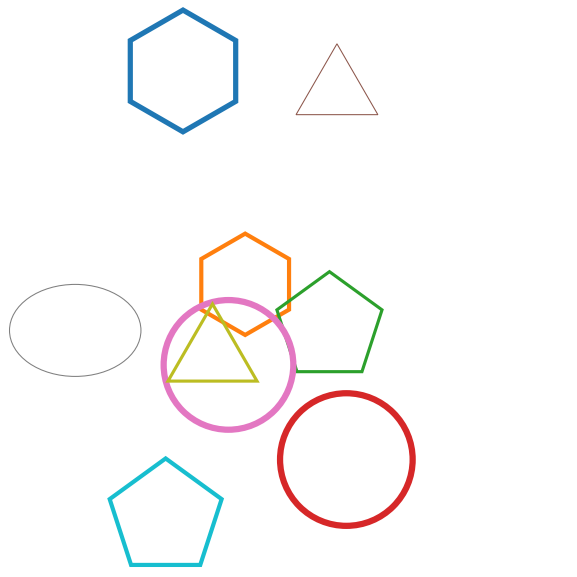[{"shape": "hexagon", "thickness": 2.5, "radius": 0.53, "center": [0.317, 0.876]}, {"shape": "hexagon", "thickness": 2, "radius": 0.44, "center": [0.425, 0.507]}, {"shape": "pentagon", "thickness": 1.5, "radius": 0.48, "center": [0.57, 0.433]}, {"shape": "circle", "thickness": 3, "radius": 0.57, "center": [0.6, 0.203]}, {"shape": "triangle", "thickness": 0.5, "radius": 0.41, "center": [0.583, 0.841]}, {"shape": "circle", "thickness": 3, "radius": 0.56, "center": [0.396, 0.367]}, {"shape": "oval", "thickness": 0.5, "radius": 0.57, "center": [0.13, 0.427]}, {"shape": "triangle", "thickness": 1.5, "radius": 0.45, "center": [0.368, 0.384]}, {"shape": "pentagon", "thickness": 2, "radius": 0.51, "center": [0.287, 0.103]}]